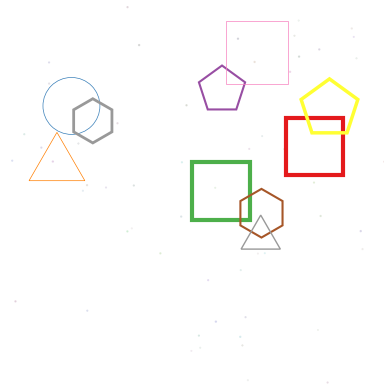[{"shape": "square", "thickness": 3, "radius": 0.37, "center": [0.817, 0.62]}, {"shape": "circle", "thickness": 0.5, "radius": 0.37, "center": [0.186, 0.725]}, {"shape": "square", "thickness": 3, "radius": 0.38, "center": [0.574, 0.503]}, {"shape": "pentagon", "thickness": 1.5, "radius": 0.32, "center": [0.577, 0.767]}, {"shape": "triangle", "thickness": 0.5, "radius": 0.42, "center": [0.148, 0.573]}, {"shape": "pentagon", "thickness": 2.5, "radius": 0.39, "center": [0.856, 0.718]}, {"shape": "hexagon", "thickness": 1.5, "radius": 0.32, "center": [0.679, 0.446]}, {"shape": "square", "thickness": 0.5, "radius": 0.41, "center": [0.668, 0.864]}, {"shape": "hexagon", "thickness": 2, "radius": 0.29, "center": [0.241, 0.686]}, {"shape": "triangle", "thickness": 1, "radius": 0.29, "center": [0.677, 0.382]}]